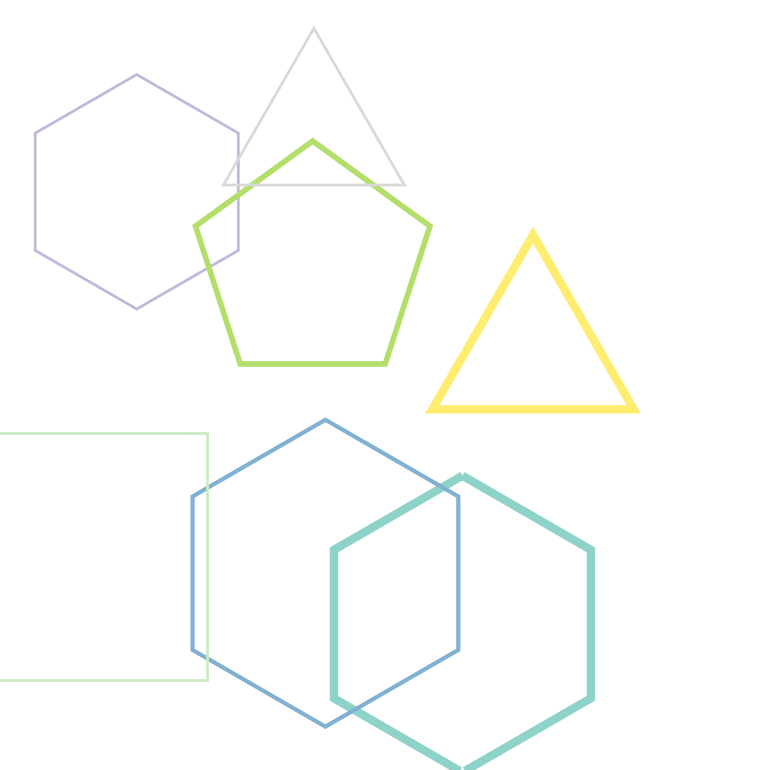[{"shape": "hexagon", "thickness": 3, "radius": 0.96, "center": [0.601, 0.19]}, {"shape": "hexagon", "thickness": 1, "radius": 0.76, "center": [0.178, 0.751]}, {"shape": "hexagon", "thickness": 1.5, "radius": 1.0, "center": [0.423, 0.256]}, {"shape": "pentagon", "thickness": 2, "radius": 0.8, "center": [0.406, 0.657]}, {"shape": "triangle", "thickness": 1, "radius": 0.68, "center": [0.408, 0.828]}, {"shape": "square", "thickness": 1, "radius": 0.8, "center": [0.108, 0.277]}, {"shape": "triangle", "thickness": 3, "radius": 0.76, "center": [0.692, 0.544]}]